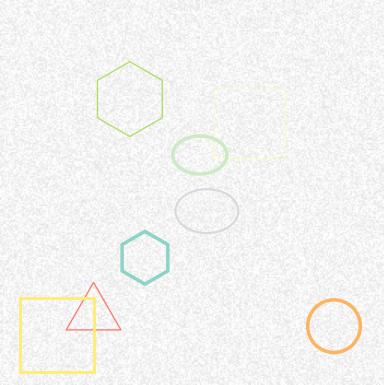[{"shape": "hexagon", "thickness": 2.5, "radius": 0.34, "center": [0.377, 0.331]}, {"shape": "square", "thickness": 0.5, "radius": 0.46, "center": [0.647, 0.677]}, {"shape": "triangle", "thickness": 1, "radius": 0.41, "center": [0.243, 0.184]}, {"shape": "circle", "thickness": 2.5, "radius": 0.34, "center": [0.868, 0.153]}, {"shape": "hexagon", "thickness": 1, "radius": 0.49, "center": [0.337, 0.743]}, {"shape": "oval", "thickness": 1.5, "radius": 0.41, "center": [0.537, 0.452]}, {"shape": "oval", "thickness": 2.5, "radius": 0.35, "center": [0.519, 0.597]}, {"shape": "square", "thickness": 2, "radius": 0.48, "center": [0.148, 0.13]}]